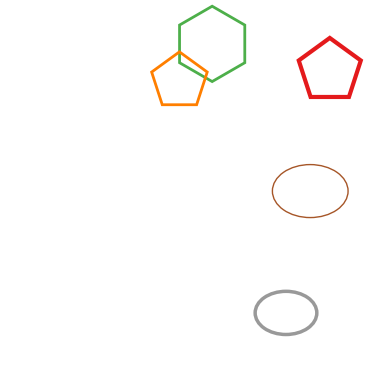[{"shape": "pentagon", "thickness": 3, "radius": 0.42, "center": [0.857, 0.817]}, {"shape": "hexagon", "thickness": 2, "radius": 0.49, "center": [0.551, 0.886]}, {"shape": "pentagon", "thickness": 2, "radius": 0.38, "center": [0.466, 0.789]}, {"shape": "oval", "thickness": 1, "radius": 0.49, "center": [0.806, 0.504]}, {"shape": "oval", "thickness": 2.5, "radius": 0.4, "center": [0.743, 0.187]}]